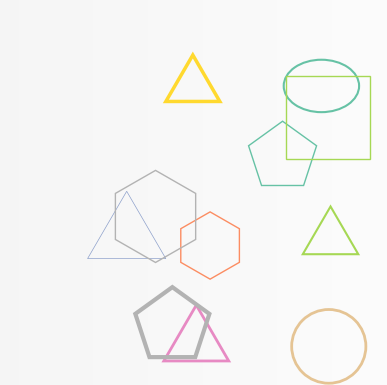[{"shape": "pentagon", "thickness": 1, "radius": 0.46, "center": [0.729, 0.593]}, {"shape": "oval", "thickness": 1.5, "radius": 0.49, "center": [0.829, 0.777]}, {"shape": "hexagon", "thickness": 1, "radius": 0.44, "center": [0.542, 0.362]}, {"shape": "triangle", "thickness": 0.5, "radius": 0.58, "center": [0.327, 0.387]}, {"shape": "triangle", "thickness": 2, "radius": 0.48, "center": [0.507, 0.111]}, {"shape": "triangle", "thickness": 1.5, "radius": 0.41, "center": [0.853, 0.381]}, {"shape": "square", "thickness": 1, "radius": 0.54, "center": [0.847, 0.695]}, {"shape": "triangle", "thickness": 2.5, "radius": 0.4, "center": [0.498, 0.777]}, {"shape": "circle", "thickness": 2, "radius": 0.48, "center": [0.848, 0.1]}, {"shape": "hexagon", "thickness": 1, "radius": 0.6, "center": [0.401, 0.438]}, {"shape": "pentagon", "thickness": 3, "radius": 0.5, "center": [0.445, 0.154]}]